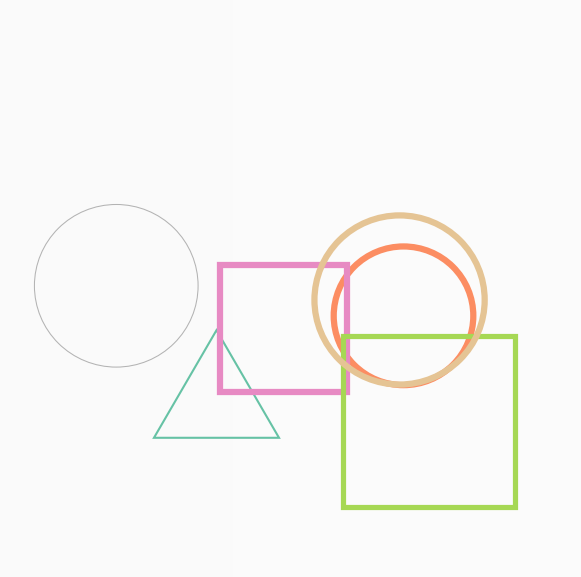[{"shape": "triangle", "thickness": 1, "radius": 0.62, "center": [0.372, 0.303]}, {"shape": "circle", "thickness": 3, "radius": 0.6, "center": [0.694, 0.452]}, {"shape": "square", "thickness": 3, "radius": 0.55, "center": [0.488, 0.43]}, {"shape": "square", "thickness": 2.5, "radius": 0.74, "center": [0.738, 0.269]}, {"shape": "circle", "thickness": 3, "radius": 0.73, "center": [0.687, 0.48]}, {"shape": "circle", "thickness": 0.5, "radius": 0.7, "center": [0.2, 0.504]}]